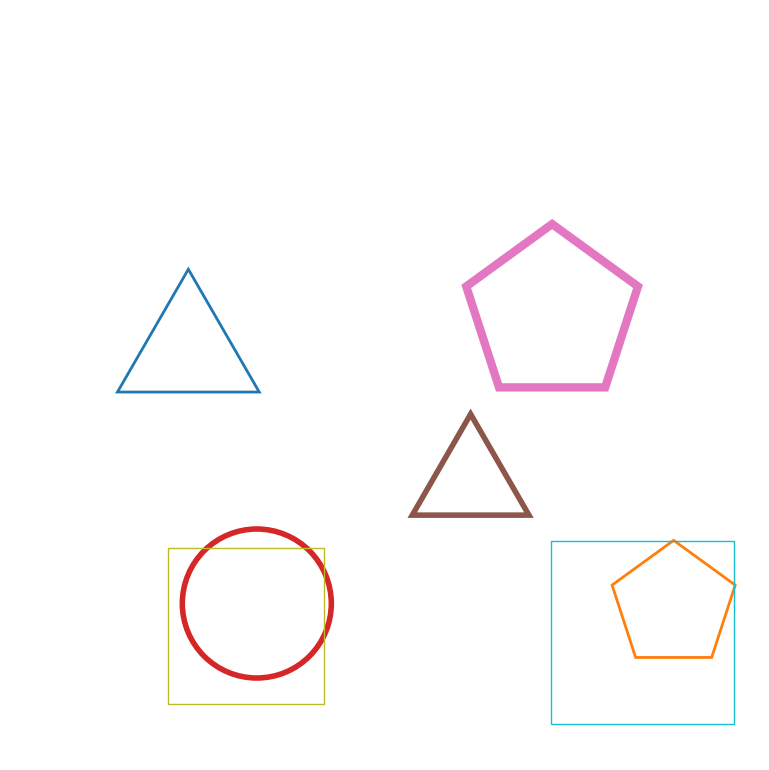[{"shape": "triangle", "thickness": 1, "radius": 0.53, "center": [0.245, 0.544]}, {"shape": "pentagon", "thickness": 1, "radius": 0.42, "center": [0.875, 0.214]}, {"shape": "circle", "thickness": 2, "radius": 0.48, "center": [0.334, 0.216]}, {"shape": "triangle", "thickness": 2, "radius": 0.44, "center": [0.611, 0.375]}, {"shape": "pentagon", "thickness": 3, "radius": 0.59, "center": [0.717, 0.592]}, {"shape": "square", "thickness": 0.5, "radius": 0.51, "center": [0.32, 0.187]}, {"shape": "square", "thickness": 0.5, "radius": 0.59, "center": [0.835, 0.178]}]